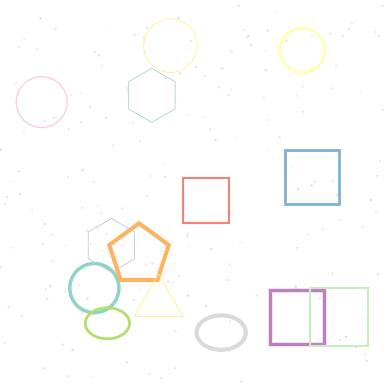[{"shape": "hexagon", "thickness": 0.5, "radius": 0.35, "center": [0.394, 0.752]}, {"shape": "circle", "thickness": 2.5, "radius": 0.32, "center": [0.245, 0.252]}, {"shape": "circle", "thickness": 2, "radius": 0.29, "center": [0.785, 0.869]}, {"shape": "hexagon", "thickness": 0.5, "radius": 0.35, "center": [0.289, 0.363]}, {"shape": "square", "thickness": 1.5, "radius": 0.3, "center": [0.535, 0.479]}, {"shape": "square", "thickness": 2, "radius": 0.35, "center": [0.811, 0.541]}, {"shape": "pentagon", "thickness": 3, "radius": 0.41, "center": [0.361, 0.339]}, {"shape": "oval", "thickness": 2, "radius": 0.29, "center": [0.279, 0.16]}, {"shape": "circle", "thickness": 1, "radius": 0.33, "center": [0.108, 0.735]}, {"shape": "oval", "thickness": 3, "radius": 0.32, "center": [0.574, 0.136]}, {"shape": "square", "thickness": 2.5, "radius": 0.35, "center": [0.771, 0.177]}, {"shape": "square", "thickness": 1.5, "radius": 0.38, "center": [0.881, 0.176]}, {"shape": "circle", "thickness": 0.5, "radius": 0.35, "center": [0.443, 0.881]}, {"shape": "triangle", "thickness": 0.5, "radius": 0.37, "center": [0.412, 0.215]}]